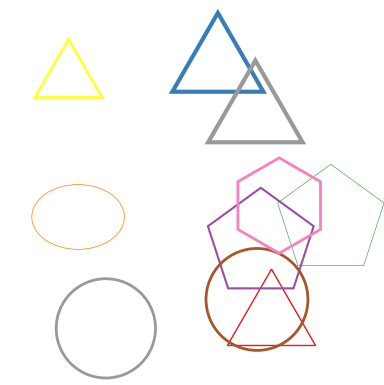[{"shape": "triangle", "thickness": 1, "radius": 0.66, "center": [0.705, 0.169]}, {"shape": "triangle", "thickness": 3, "radius": 0.68, "center": [0.566, 0.83]}, {"shape": "pentagon", "thickness": 0.5, "radius": 0.73, "center": [0.859, 0.428]}, {"shape": "pentagon", "thickness": 1.5, "radius": 0.72, "center": [0.677, 0.368]}, {"shape": "oval", "thickness": 0.5, "radius": 0.6, "center": [0.203, 0.436]}, {"shape": "triangle", "thickness": 2, "radius": 0.5, "center": [0.178, 0.797]}, {"shape": "circle", "thickness": 2, "radius": 0.66, "center": [0.667, 0.222]}, {"shape": "hexagon", "thickness": 2, "radius": 0.62, "center": [0.725, 0.466]}, {"shape": "circle", "thickness": 2, "radius": 0.64, "center": [0.275, 0.147]}, {"shape": "triangle", "thickness": 3, "radius": 0.71, "center": [0.663, 0.701]}]